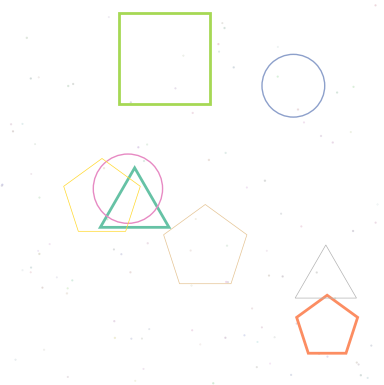[{"shape": "triangle", "thickness": 2, "radius": 0.51, "center": [0.35, 0.461]}, {"shape": "pentagon", "thickness": 2, "radius": 0.42, "center": [0.85, 0.15]}, {"shape": "circle", "thickness": 1, "radius": 0.41, "center": [0.762, 0.777]}, {"shape": "circle", "thickness": 1, "radius": 0.45, "center": [0.332, 0.51]}, {"shape": "square", "thickness": 2, "radius": 0.59, "center": [0.428, 0.849]}, {"shape": "pentagon", "thickness": 0.5, "radius": 0.52, "center": [0.265, 0.484]}, {"shape": "pentagon", "thickness": 0.5, "radius": 0.57, "center": [0.533, 0.355]}, {"shape": "triangle", "thickness": 0.5, "radius": 0.46, "center": [0.846, 0.272]}]